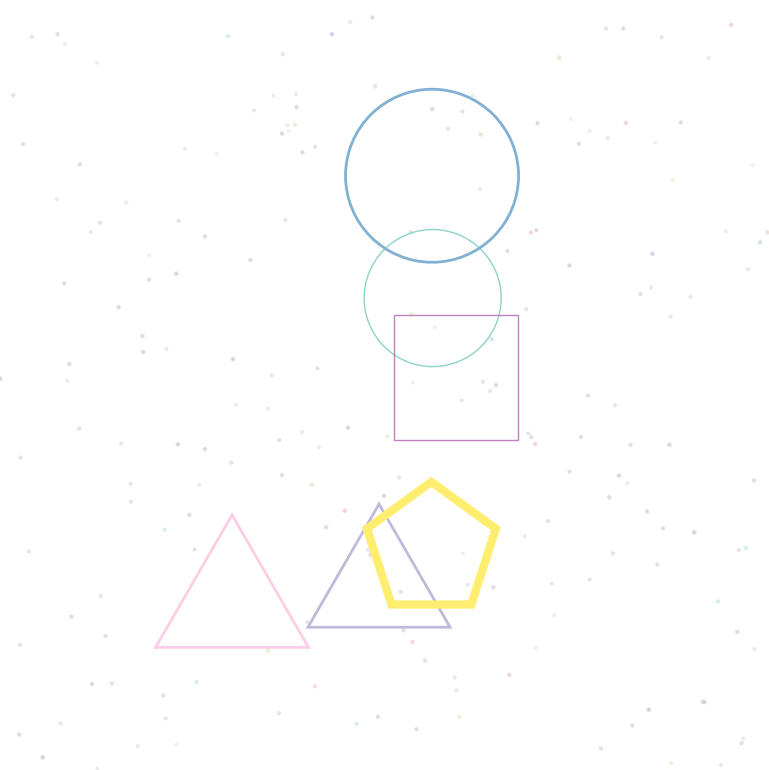[{"shape": "circle", "thickness": 0.5, "radius": 0.44, "center": [0.562, 0.613]}, {"shape": "triangle", "thickness": 1, "radius": 0.53, "center": [0.492, 0.239]}, {"shape": "circle", "thickness": 1, "radius": 0.56, "center": [0.561, 0.772]}, {"shape": "triangle", "thickness": 1, "radius": 0.57, "center": [0.301, 0.217]}, {"shape": "square", "thickness": 0.5, "radius": 0.4, "center": [0.592, 0.51]}, {"shape": "pentagon", "thickness": 3, "radius": 0.44, "center": [0.56, 0.286]}]